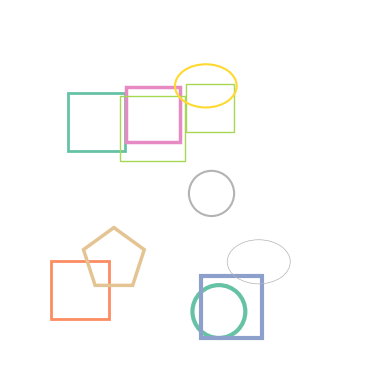[{"shape": "circle", "thickness": 3, "radius": 0.34, "center": [0.569, 0.191]}, {"shape": "square", "thickness": 2, "radius": 0.38, "center": [0.251, 0.683]}, {"shape": "square", "thickness": 2, "radius": 0.38, "center": [0.208, 0.246]}, {"shape": "square", "thickness": 3, "radius": 0.4, "center": [0.6, 0.202]}, {"shape": "square", "thickness": 2.5, "radius": 0.36, "center": [0.398, 0.703]}, {"shape": "square", "thickness": 1, "radius": 0.42, "center": [0.397, 0.667]}, {"shape": "square", "thickness": 1, "radius": 0.31, "center": [0.545, 0.719]}, {"shape": "oval", "thickness": 1.5, "radius": 0.4, "center": [0.535, 0.777]}, {"shape": "pentagon", "thickness": 2.5, "radius": 0.41, "center": [0.296, 0.326]}, {"shape": "circle", "thickness": 1.5, "radius": 0.29, "center": [0.549, 0.498]}, {"shape": "oval", "thickness": 0.5, "radius": 0.41, "center": [0.672, 0.32]}]